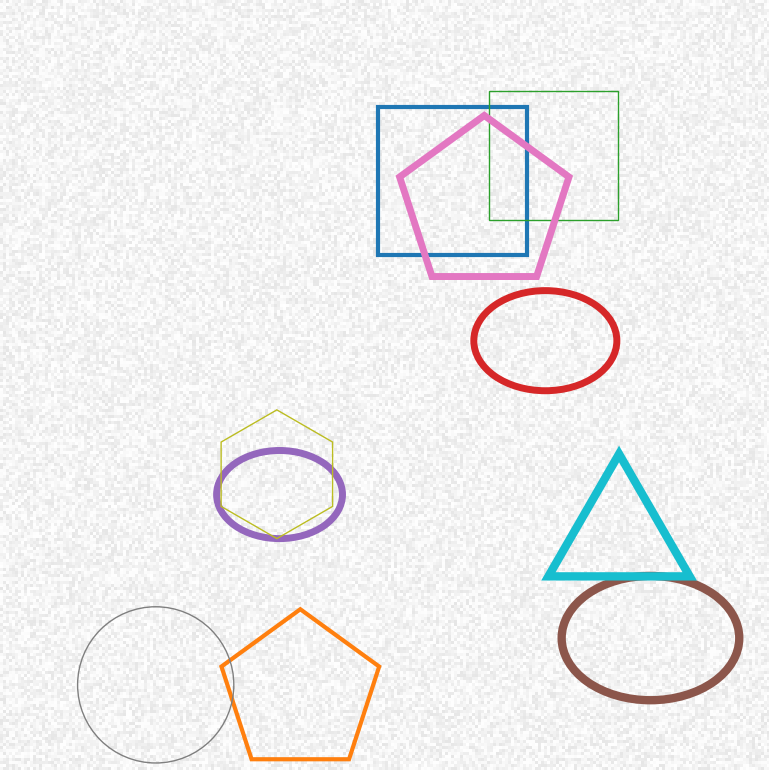[{"shape": "square", "thickness": 1.5, "radius": 0.48, "center": [0.587, 0.765]}, {"shape": "pentagon", "thickness": 1.5, "radius": 0.54, "center": [0.39, 0.101]}, {"shape": "square", "thickness": 0.5, "radius": 0.42, "center": [0.719, 0.798]}, {"shape": "oval", "thickness": 2.5, "radius": 0.46, "center": [0.708, 0.558]}, {"shape": "oval", "thickness": 2.5, "radius": 0.41, "center": [0.363, 0.358]}, {"shape": "oval", "thickness": 3, "radius": 0.58, "center": [0.845, 0.171]}, {"shape": "pentagon", "thickness": 2.5, "radius": 0.58, "center": [0.629, 0.734]}, {"shape": "circle", "thickness": 0.5, "radius": 0.51, "center": [0.202, 0.111]}, {"shape": "hexagon", "thickness": 0.5, "radius": 0.42, "center": [0.36, 0.384]}, {"shape": "triangle", "thickness": 3, "radius": 0.53, "center": [0.804, 0.304]}]